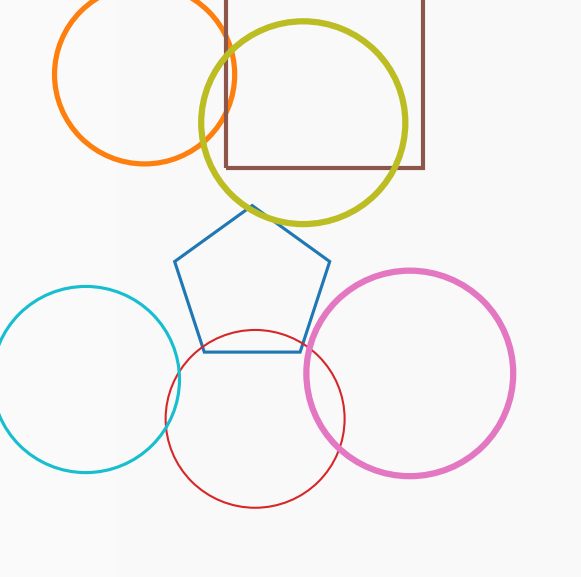[{"shape": "pentagon", "thickness": 1.5, "radius": 0.7, "center": [0.434, 0.503]}, {"shape": "circle", "thickness": 2.5, "radius": 0.77, "center": [0.249, 0.87]}, {"shape": "circle", "thickness": 1, "radius": 0.77, "center": [0.439, 0.274]}, {"shape": "square", "thickness": 2, "radius": 0.85, "center": [0.559, 0.878]}, {"shape": "circle", "thickness": 3, "radius": 0.89, "center": [0.705, 0.353]}, {"shape": "circle", "thickness": 3, "radius": 0.88, "center": [0.522, 0.787]}, {"shape": "circle", "thickness": 1.5, "radius": 0.81, "center": [0.148, 0.342]}]